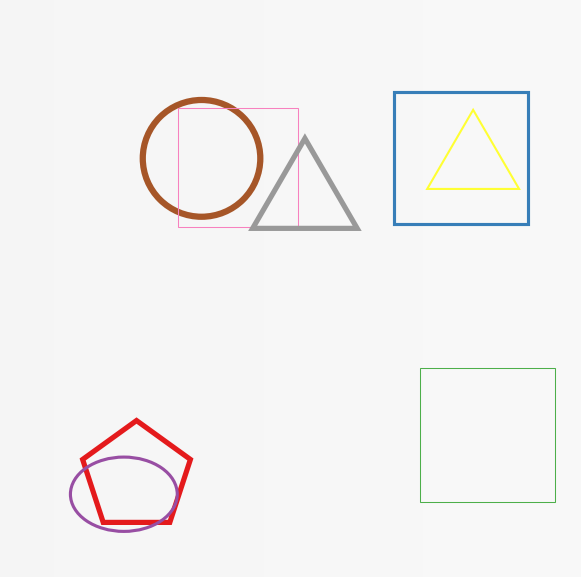[{"shape": "pentagon", "thickness": 2.5, "radius": 0.49, "center": [0.235, 0.173]}, {"shape": "square", "thickness": 1.5, "radius": 0.57, "center": [0.793, 0.725]}, {"shape": "square", "thickness": 0.5, "radius": 0.58, "center": [0.838, 0.246]}, {"shape": "oval", "thickness": 1.5, "radius": 0.46, "center": [0.213, 0.143]}, {"shape": "triangle", "thickness": 1, "radius": 0.46, "center": [0.814, 0.718]}, {"shape": "circle", "thickness": 3, "radius": 0.51, "center": [0.347, 0.725]}, {"shape": "square", "thickness": 0.5, "radius": 0.51, "center": [0.409, 0.709]}, {"shape": "triangle", "thickness": 2.5, "radius": 0.52, "center": [0.525, 0.656]}]